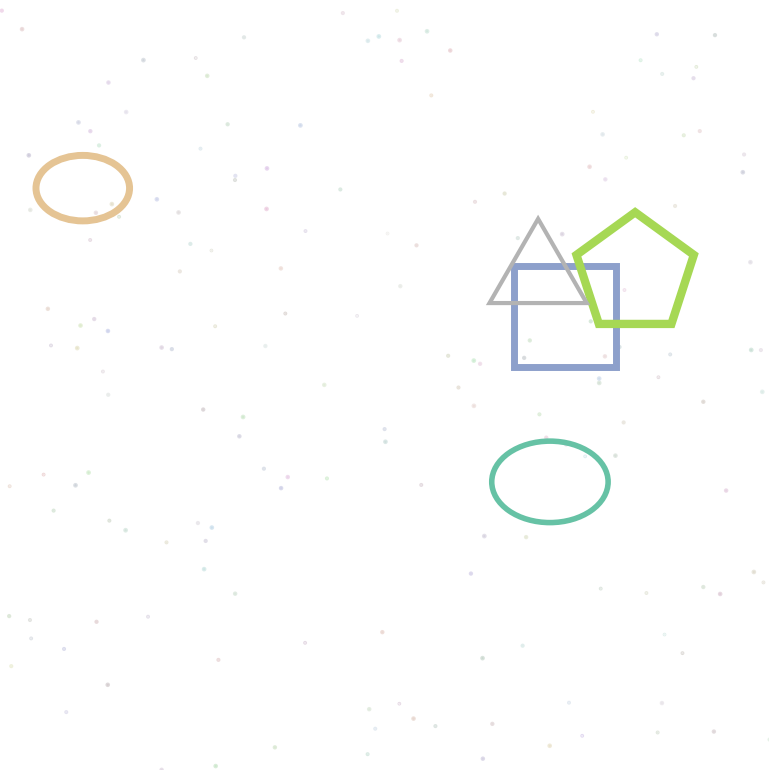[{"shape": "oval", "thickness": 2, "radius": 0.38, "center": [0.714, 0.374]}, {"shape": "square", "thickness": 2.5, "radius": 0.33, "center": [0.734, 0.589]}, {"shape": "pentagon", "thickness": 3, "radius": 0.4, "center": [0.825, 0.644]}, {"shape": "oval", "thickness": 2.5, "radius": 0.3, "center": [0.108, 0.756]}, {"shape": "triangle", "thickness": 1.5, "radius": 0.36, "center": [0.699, 0.643]}]